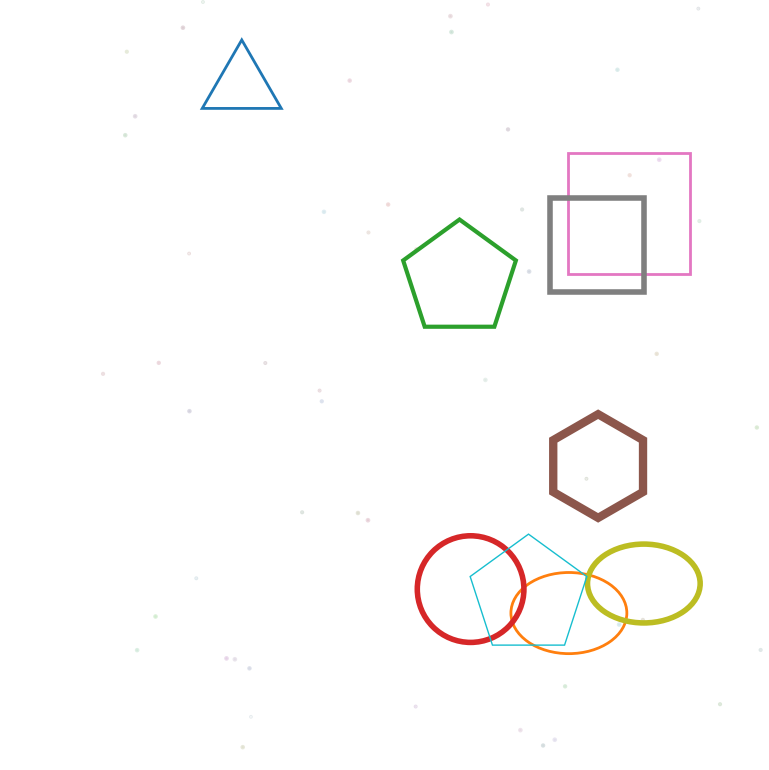[{"shape": "triangle", "thickness": 1, "radius": 0.3, "center": [0.314, 0.889]}, {"shape": "oval", "thickness": 1, "radius": 0.38, "center": [0.739, 0.204]}, {"shape": "pentagon", "thickness": 1.5, "radius": 0.38, "center": [0.597, 0.638]}, {"shape": "circle", "thickness": 2, "radius": 0.35, "center": [0.611, 0.235]}, {"shape": "hexagon", "thickness": 3, "radius": 0.34, "center": [0.777, 0.395]}, {"shape": "square", "thickness": 1, "radius": 0.4, "center": [0.816, 0.723]}, {"shape": "square", "thickness": 2, "radius": 0.3, "center": [0.775, 0.682]}, {"shape": "oval", "thickness": 2, "radius": 0.37, "center": [0.836, 0.242]}, {"shape": "pentagon", "thickness": 0.5, "radius": 0.4, "center": [0.686, 0.227]}]